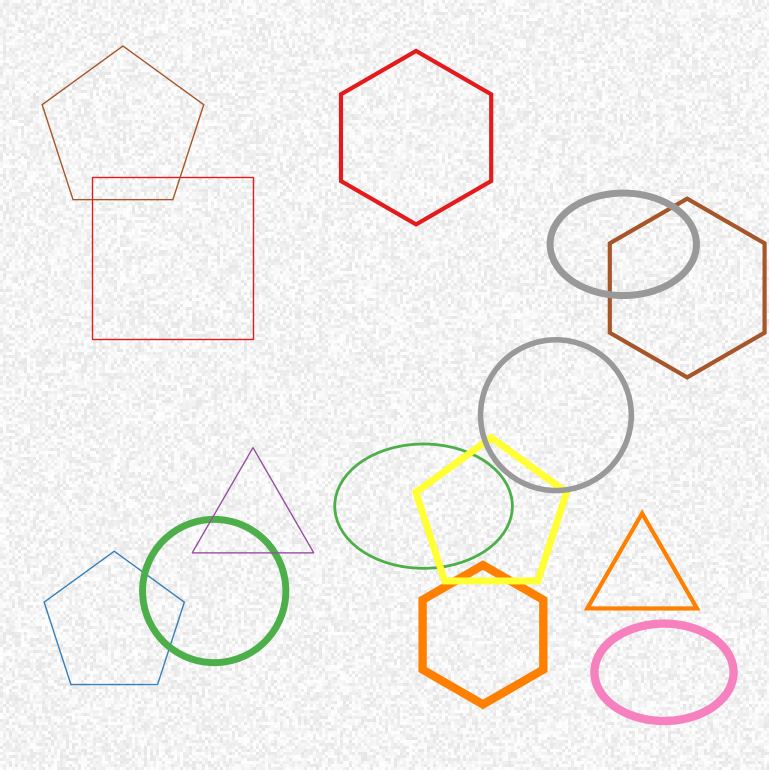[{"shape": "square", "thickness": 0.5, "radius": 0.53, "center": [0.224, 0.665]}, {"shape": "hexagon", "thickness": 1.5, "radius": 0.56, "center": [0.54, 0.821]}, {"shape": "pentagon", "thickness": 0.5, "radius": 0.48, "center": [0.148, 0.188]}, {"shape": "oval", "thickness": 1, "radius": 0.58, "center": [0.55, 0.343]}, {"shape": "circle", "thickness": 2.5, "radius": 0.47, "center": [0.278, 0.232]}, {"shape": "triangle", "thickness": 0.5, "radius": 0.46, "center": [0.329, 0.328]}, {"shape": "hexagon", "thickness": 3, "radius": 0.45, "center": [0.627, 0.176]}, {"shape": "triangle", "thickness": 1.5, "radius": 0.41, "center": [0.834, 0.251]}, {"shape": "pentagon", "thickness": 2.5, "radius": 0.51, "center": [0.638, 0.329]}, {"shape": "hexagon", "thickness": 1.5, "radius": 0.58, "center": [0.892, 0.626]}, {"shape": "pentagon", "thickness": 0.5, "radius": 0.55, "center": [0.16, 0.83]}, {"shape": "oval", "thickness": 3, "radius": 0.45, "center": [0.862, 0.127]}, {"shape": "circle", "thickness": 2, "radius": 0.49, "center": [0.722, 0.461]}, {"shape": "oval", "thickness": 2.5, "radius": 0.48, "center": [0.809, 0.683]}]